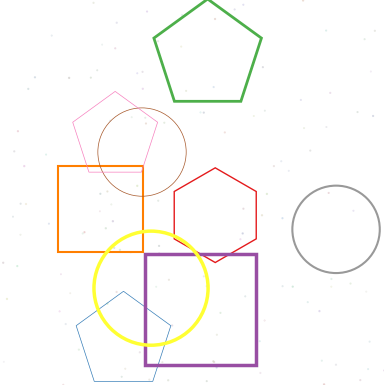[{"shape": "hexagon", "thickness": 1, "radius": 0.61, "center": [0.559, 0.441]}, {"shape": "pentagon", "thickness": 0.5, "radius": 0.65, "center": [0.321, 0.114]}, {"shape": "pentagon", "thickness": 2, "radius": 0.73, "center": [0.539, 0.856]}, {"shape": "square", "thickness": 2.5, "radius": 0.72, "center": [0.521, 0.196]}, {"shape": "square", "thickness": 1.5, "radius": 0.56, "center": [0.261, 0.458]}, {"shape": "circle", "thickness": 2.5, "radius": 0.74, "center": [0.392, 0.252]}, {"shape": "circle", "thickness": 0.5, "radius": 0.57, "center": [0.369, 0.605]}, {"shape": "pentagon", "thickness": 0.5, "radius": 0.58, "center": [0.299, 0.647]}, {"shape": "circle", "thickness": 1.5, "radius": 0.57, "center": [0.873, 0.404]}]